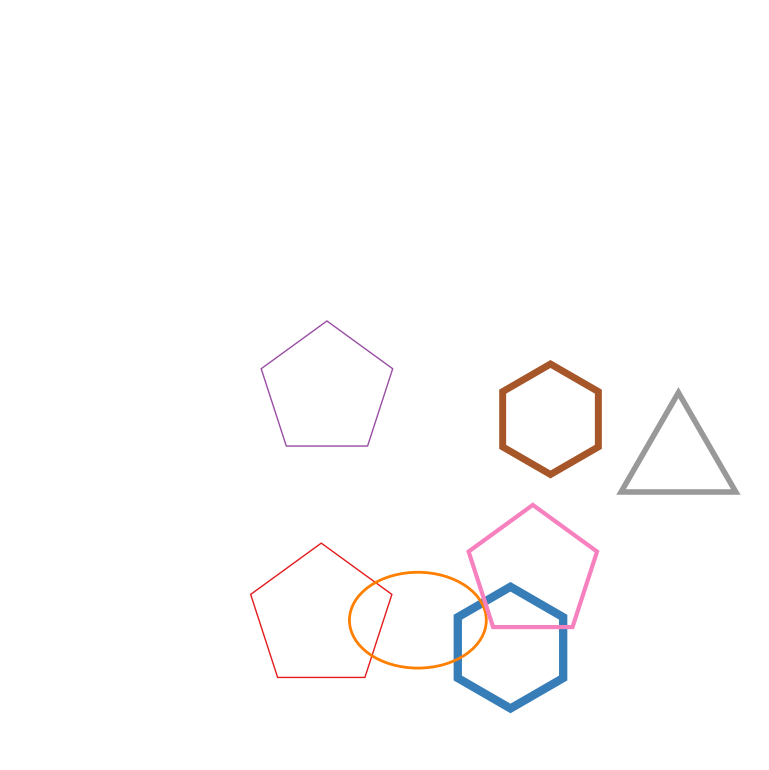[{"shape": "pentagon", "thickness": 0.5, "radius": 0.48, "center": [0.417, 0.198]}, {"shape": "hexagon", "thickness": 3, "radius": 0.4, "center": [0.663, 0.159]}, {"shape": "pentagon", "thickness": 0.5, "radius": 0.45, "center": [0.425, 0.493]}, {"shape": "oval", "thickness": 1, "radius": 0.44, "center": [0.543, 0.195]}, {"shape": "hexagon", "thickness": 2.5, "radius": 0.36, "center": [0.715, 0.456]}, {"shape": "pentagon", "thickness": 1.5, "radius": 0.44, "center": [0.692, 0.257]}, {"shape": "triangle", "thickness": 2, "radius": 0.43, "center": [0.881, 0.404]}]